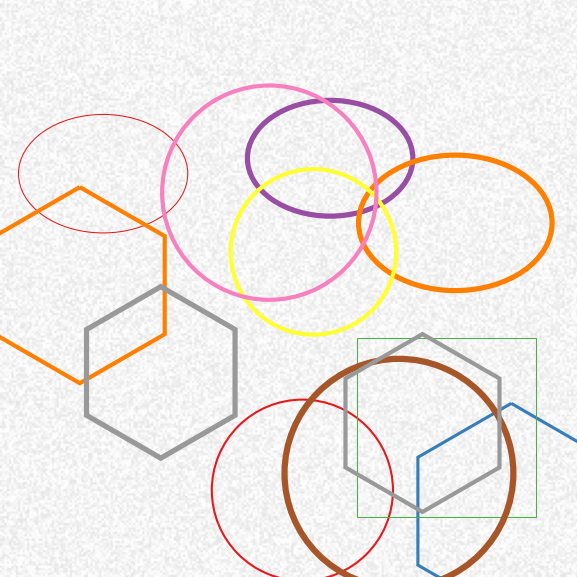[{"shape": "oval", "thickness": 0.5, "radius": 0.73, "center": [0.179, 0.698]}, {"shape": "circle", "thickness": 1, "radius": 0.78, "center": [0.524, 0.15]}, {"shape": "hexagon", "thickness": 1.5, "radius": 0.93, "center": [0.885, 0.114]}, {"shape": "square", "thickness": 0.5, "radius": 0.77, "center": [0.773, 0.258]}, {"shape": "oval", "thickness": 2.5, "radius": 0.72, "center": [0.572, 0.725]}, {"shape": "hexagon", "thickness": 2, "radius": 0.85, "center": [0.138, 0.505]}, {"shape": "oval", "thickness": 2.5, "radius": 0.84, "center": [0.788, 0.613]}, {"shape": "circle", "thickness": 2, "radius": 0.72, "center": [0.543, 0.563]}, {"shape": "circle", "thickness": 3, "radius": 0.99, "center": [0.691, 0.18]}, {"shape": "circle", "thickness": 2, "radius": 0.93, "center": [0.466, 0.666]}, {"shape": "hexagon", "thickness": 2, "radius": 0.77, "center": [0.732, 0.267]}, {"shape": "hexagon", "thickness": 2.5, "radius": 0.74, "center": [0.278, 0.354]}]